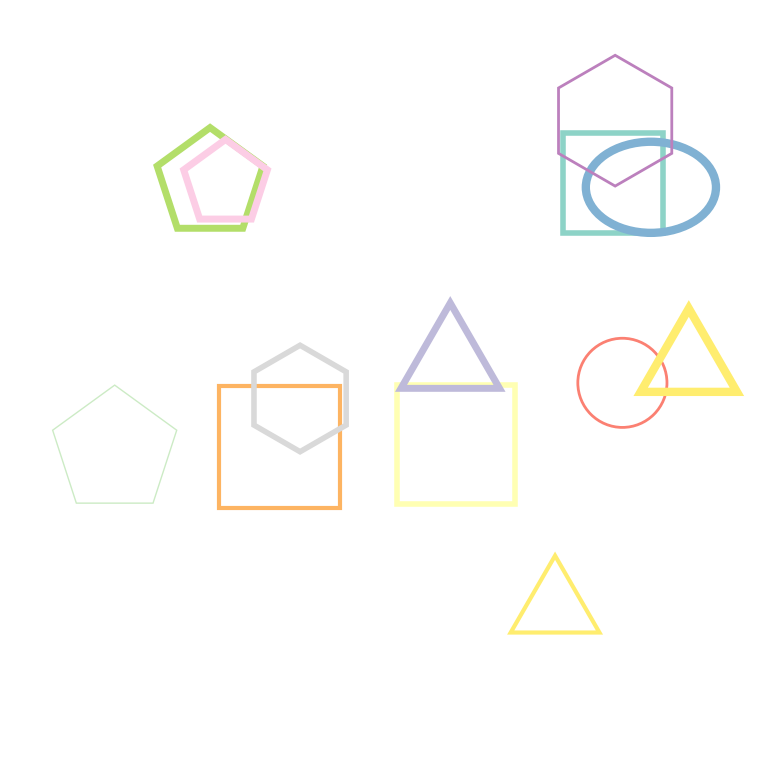[{"shape": "square", "thickness": 2, "radius": 0.32, "center": [0.796, 0.762]}, {"shape": "square", "thickness": 2, "radius": 0.39, "center": [0.592, 0.422]}, {"shape": "triangle", "thickness": 2.5, "radius": 0.37, "center": [0.585, 0.533]}, {"shape": "circle", "thickness": 1, "radius": 0.29, "center": [0.808, 0.503]}, {"shape": "oval", "thickness": 3, "radius": 0.42, "center": [0.845, 0.757]}, {"shape": "square", "thickness": 1.5, "radius": 0.4, "center": [0.363, 0.419]}, {"shape": "pentagon", "thickness": 2.5, "radius": 0.36, "center": [0.273, 0.762]}, {"shape": "pentagon", "thickness": 2.5, "radius": 0.29, "center": [0.293, 0.762]}, {"shape": "hexagon", "thickness": 2, "radius": 0.35, "center": [0.39, 0.482]}, {"shape": "hexagon", "thickness": 1, "radius": 0.42, "center": [0.799, 0.843]}, {"shape": "pentagon", "thickness": 0.5, "radius": 0.42, "center": [0.149, 0.415]}, {"shape": "triangle", "thickness": 1.5, "radius": 0.33, "center": [0.721, 0.212]}, {"shape": "triangle", "thickness": 3, "radius": 0.36, "center": [0.895, 0.527]}]